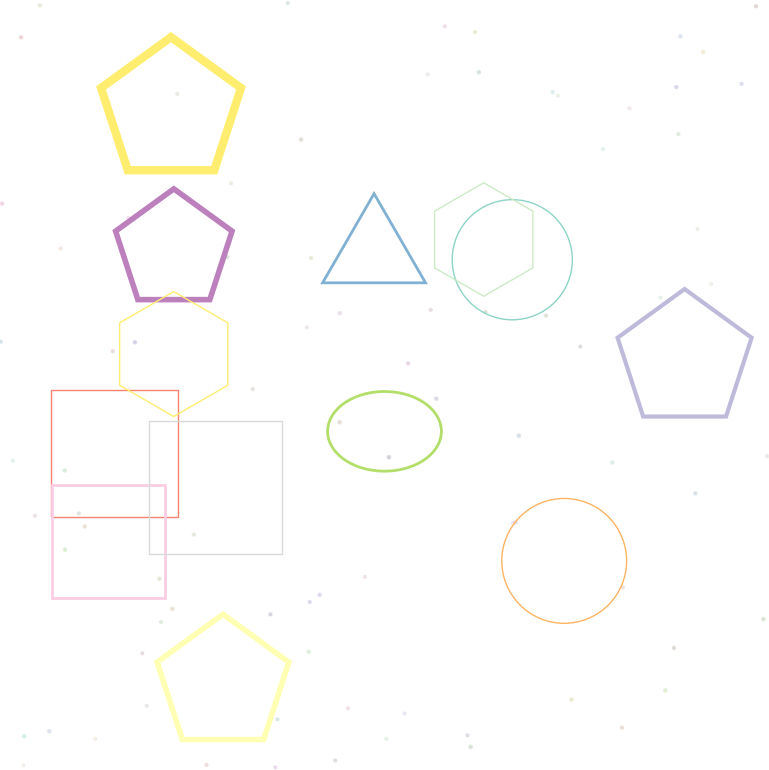[{"shape": "circle", "thickness": 0.5, "radius": 0.39, "center": [0.665, 0.663]}, {"shape": "pentagon", "thickness": 2, "radius": 0.45, "center": [0.29, 0.112]}, {"shape": "pentagon", "thickness": 1.5, "radius": 0.46, "center": [0.889, 0.533]}, {"shape": "square", "thickness": 0.5, "radius": 0.41, "center": [0.149, 0.411]}, {"shape": "triangle", "thickness": 1, "radius": 0.39, "center": [0.486, 0.671]}, {"shape": "circle", "thickness": 0.5, "radius": 0.41, "center": [0.733, 0.272]}, {"shape": "oval", "thickness": 1, "radius": 0.37, "center": [0.499, 0.44]}, {"shape": "square", "thickness": 1, "radius": 0.37, "center": [0.141, 0.297]}, {"shape": "square", "thickness": 0.5, "radius": 0.43, "center": [0.28, 0.367]}, {"shape": "pentagon", "thickness": 2, "radius": 0.4, "center": [0.226, 0.675]}, {"shape": "hexagon", "thickness": 0.5, "radius": 0.37, "center": [0.628, 0.689]}, {"shape": "hexagon", "thickness": 0.5, "radius": 0.41, "center": [0.226, 0.54]}, {"shape": "pentagon", "thickness": 3, "radius": 0.48, "center": [0.222, 0.856]}]